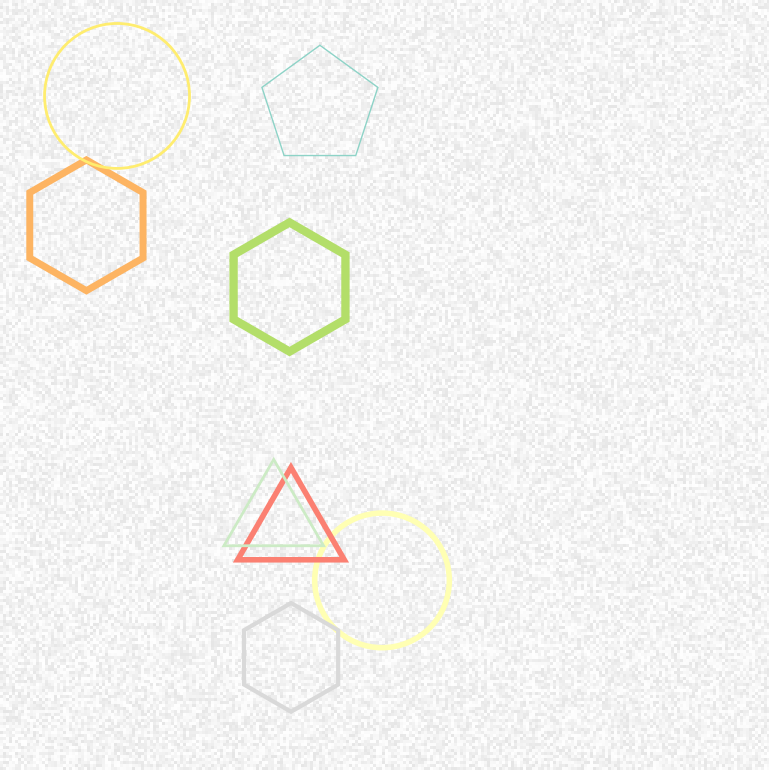[{"shape": "pentagon", "thickness": 0.5, "radius": 0.4, "center": [0.415, 0.862]}, {"shape": "circle", "thickness": 2, "radius": 0.44, "center": [0.496, 0.246]}, {"shape": "triangle", "thickness": 2, "radius": 0.4, "center": [0.378, 0.313]}, {"shape": "hexagon", "thickness": 2.5, "radius": 0.42, "center": [0.112, 0.707]}, {"shape": "hexagon", "thickness": 3, "radius": 0.42, "center": [0.376, 0.627]}, {"shape": "hexagon", "thickness": 1.5, "radius": 0.35, "center": [0.378, 0.146]}, {"shape": "triangle", "thickness": 1, "radius": 0.37, "center": [0.355, 0.329]}, {"shape": "circle", "thickness": 1, "radius": 0.47, "center": [0.152, 0.875]}]